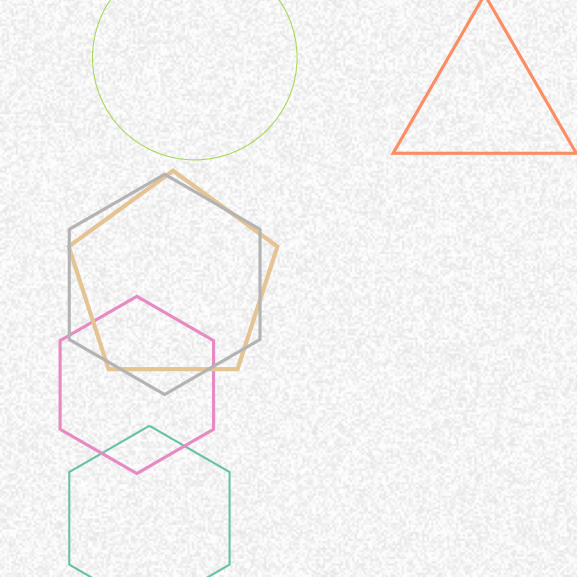[{"shape": "hexagon", "thickness": 1, "radius": 0.8, "center": [0.259, 0.102]}, {"shape": "triangle", "thickness": 1.5, "radius": 0.92, "center": [0.839, 0.825]}, {"shape": "hexagon", "thickness": 1.5, "radius": 0.77, "center": [0.237, 0.333]}, {"shape": "circle", "thickness": 0.5, "radius": 0.89, "center": [0.337, 0.899]}, {"shape": "pentagon", "thickness": 2, "radius": 0.95, "center": [0.3, 0.514]}, {"shape": "hexagon", "thickness": 1.5, "radius": 0.95, "center": [0.285, 0.507]}]